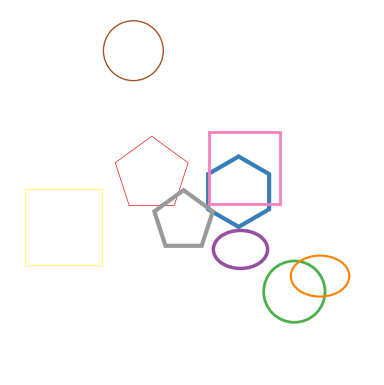[{"shape": "pentagon", "thickness": 0.5, "radius": 0.5, "center": [0.394, 0.547]}, {"shape": "hexagon", "thickness": 3, "radius": 0.46, "center": [0.62, 0.502]}, {"shape": "circle", "thickness": 2, "radius": 0.4, "center": [0.765, 0.242]}, {"shape": "oval", "thickness": 2.5, "radius": 0.35, "center": [0.625, 0.352]}, {"shape": "oval", "thickness": 1.5, "radius": 0.38, "center": [0.831, 0.283]}, {"shape": "square", "thickness": 0.5, "radius": 0.5, "center": [0.165, 0.411]}, {"shape": "circle", "thickness": 1, "radius": 0.39, "center": [0.346, 0.868]}, {"shape": "square", "thickness": 2, "radius": 0.46, "center": [0.634, 0.563]}, {"shape": "pentagon", "thickness": 3, "radius": 0.4, "center": [0.477, 0.426]}]